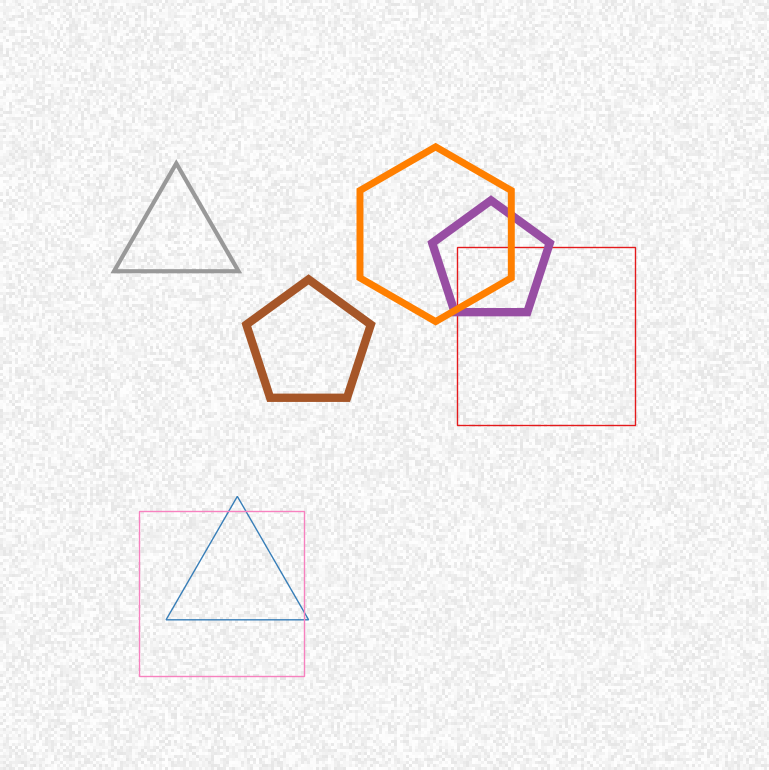[{"shape": "square", "thickness": 0.5, "radius": 0.58, "center": [0.709, 0.564]}, {"shape": "triangle", "thickness": 0.5, "radius": 0.53, "center": [0.308, 0.248]}, {"shape": "pentagon", "thickness": 3, "radius": 0.4, "center": [0.638, 0.66]}, {"shape": "hexagon", "thickness": 2.5, "radius": 0.57, "center": [0.566, 0.696]}, {"shape": "pentagon", "thickness": 3, "radius": 0.42, "center": [0.401, 0.552]}, {"shape": "square", "thickness": 0.5, "radius": 0.54, "center": [0.288, 0.229]}, {"shape": "triangle", "thickness": 1.5, "radius": 0.47, "center": [0.229, 0.694]}]